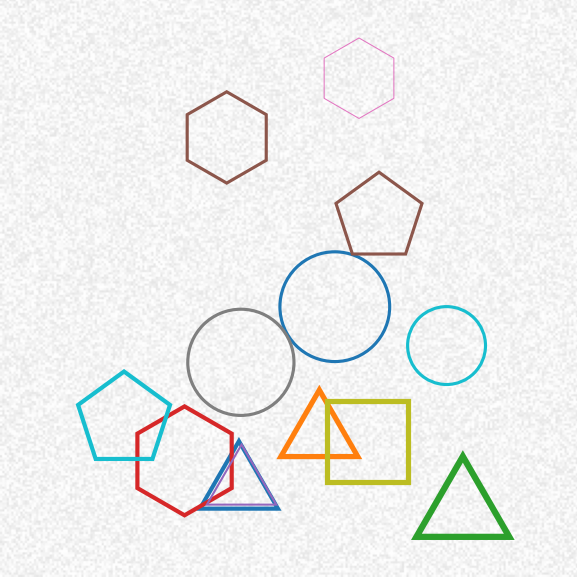[{"shape": "triangle", "thickness": 2, "radius": 0.39, "center": [0.414, 0.157]}, {"shape": "circle", "thickness": 1.5, "radius": 0.48, "center": [0.58, 0.468]}, {"shape": "triangle", "thickness": 2.5, "radius": 0.38, "center": [0.553, 0.247]}, {"shape": "triangle", "thickness": 3, "radius": 0.46, "center": [0.801, 0.116]}, {"shape": "hexagon", "thickness": 2, "radius": 0.47, "center": [0.32, 0.201]}, {"shape": "triangle", "thickness": 1, "radius": 0.35, "center": [0.418, 0.16]}, {"shape": "pentagon", "thickness": 1.5, "radius": 0.39, "center": [0.656, 0.623]}, {"shape": "hexagon", "thickness": 1.5, "radius": 0.4, "center": [0.393, 0.761]}, {"shape": "hexagon", "thickness": 0.5, "radius": 0.35, "center": [0.622, 0.864]}, {"shape": "circle", "thickness": 1.5, "radius": 0.46, "center": [0.417, 0.372]}, {"shape": "square", "thickness": 2.5, "radius": 0.35, "center": [0.636, 0.235]}, {"shape": "circle", "thickness": 1.5, "radius": 0.34, "center": [0.773, 0.401]}, {"shape": "pentagon", "thickness": 2, "radius": 0.42, "center": [0.215, 0.272]}]